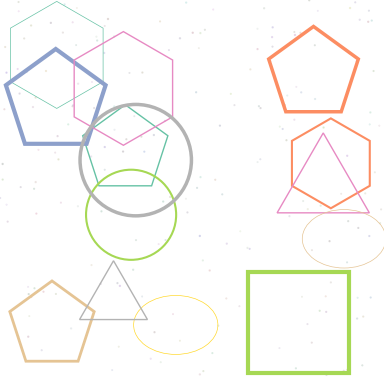[{"shape": "hexagon", "thickness": 0.5, "radius": 0.7, "center": [0.147, 0.857]}, {"shape": "pentagon", "thickness": 1, "radius": 0.58, "center": [0.325, 0.611]}, {"shape": "pentagon", "thickness": 2.5, "radius": 0.61, "center": [0.814, 0.809]}, {"shape": "hexagon", "thickness": 1.5, "radius": 0.58, "center": [0.859, 0.576]}, {"shape": "pentagon", "thickness": 3, "radius": 0.68, "center": [0.145, 0.737]}, {"shape": "hexagon", "thickness": 1, "radius": 0.74, "center": [0.32, 0.77]}, {"shape": "triangle", "thickness": 1, "radius": 0.69, "center": [0.84, 0.516]}, {"shape": "square", "thickness": 3, "radius": 0.66, "center": [0.776, 0.162]}, {"shape": "circle", "thickness": 1.5, "radius": 0.59, "center": [0.341, 0.442]}, {"shape": "oval", "thickness": 0.5, "radius": 0.55, "center": [0.457, 0.156]}, {"shape": "oval", "thickness": 0.5, "radius": 0.54, "center": [0.894, 0.38]}, {"shape": "pentagon", "thickness": 2, "radius": 0.58, "center": [0.135, 0.155]}, {"shape": "circle", "thickness": 2.5, "radius": 0.72, "center": [0.353, 0.584]}, {"shape": "triangle", "thickness": 1, "radius": 0.51, "center": [0.295, 0.221]}]